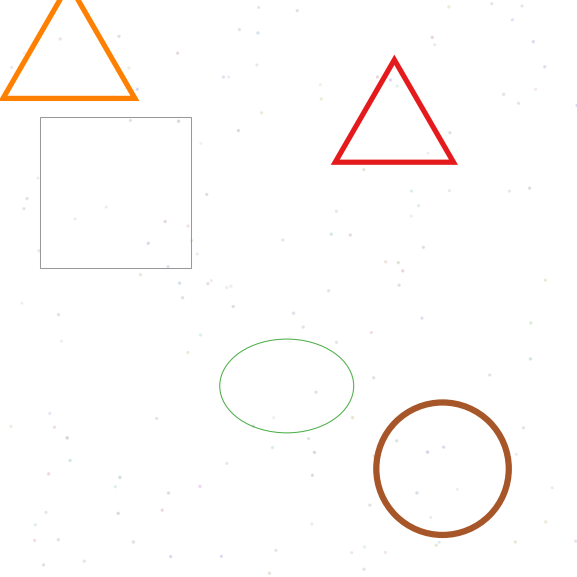[{"shape": "triangle", "thickness": 2.5, "radius": 0.59, "center": [0.683, 0.777]}, {"shape": "oval", "thickness": 0.5, "radius": 0.58, "center": [0.496, 0.331]}, {"shape": "triangle", "thickness": 2.5, "radius": 0.66, "center": [0.119, 0.895]}, {"shape": "circle", "thickness": 3, "radius": 0.57, "center": [0.766, 0.188]}, {"shape": "square", "thickness": 0.5, "radius": 0.65, "center": [0.2, 0.666]}]